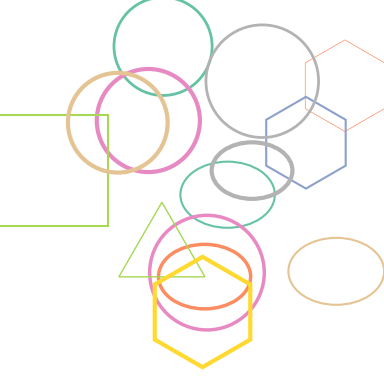[{"shape": "oval", "thickness": 1.5, "radius": 0.61, "center": [0.591, 0.494]}, {"shape": "circle", "thickness": 2, "radius": 0.64, "center": [0.424, 0.88]}, {"shape": "oval", "thickness": 2.5, "radius": 0.6, "center": [0.531, 0.282]}, {"shape": "hexagon", "thickness": 0.5, "radius": 0.59, "center": [0.896, 0.777]}, {"shape": "hexagon", "thickness": 1.5, "radius": 0.6, "center": [0.795, 0.629]}, {"shape": "circle", "thickness": 2.5, "radius": 0.74, "center": [0.538, 0.292]}, {"shape": "circle", "thickness": 3, "radius": 0.67, "center": [0.385, 0.687]}, {"shape": "triangle", "thickness": 1, "radius": 0.65, "center": [0.42, 0.346]}, {"shape": "square", "thickness": 1.5, "radius": 0.72, "center": [0.136, 0.558]}, {"shape": "hexagon", "thickness": 3, "radius": 0.72, "center": [0.526, 0.19]}, {"shape": "circle", "thickness": 3, "radius": 0.65, "center": [0.306, 0.681]}, {"shape": "oval", "thickness": 1.5, "radius": 0.62, "center": [0.873, 0.295]}, {"shape": "oval", "thickness": 3, "radius": 0.52, "center": [0.655, 0.557]}, {"shape": "circle", "thickness": 2, "radius": 0.73, "center": [0.681, 0.789]}]